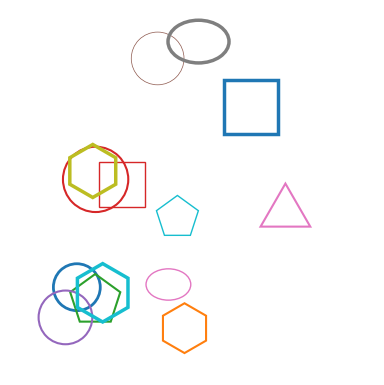[{"shape": "square", "thickness": 2.5, "radius": 0.35, "center": [0.652, 0.723]}, {"shape": "circle", "thickness": 2, "radius": 0.3, "center": [0.2, 0.254]}, {"shape": "hexagon", "thickness": 1.5, "radius": 0.32, "center": [0.479, 0.148]}, {"shape": "pentagon", "thickness": 1.5, "radius": 0.34, "center": [0.247, 0.22]}, {"shape": "square", "thickness": 1, "radius": 0.29, "center": [0.317, 0.52]}, {"shape": "circle", "thickness": 1.5, "radius": 0.42, "center": [0.248, 0.534]}, {"shape": "circle", "thickness": 1.5, "radius": 0.35, "center": [0.17, 0.176]}, {"shape": "circle", "thickness": 0.5, "radius": 0.34, "center": [0.409, 0.848]}, {"shape": "oval", "thickness": 1, "radius": 0.29, "center": [0.437, 0.261]}, {"shape": "triangle", "thickness": 1.5, "radius": 0.37, "center": [0.741, 0.449]}, {"shape": "oval", "thickness": 2.5, "radius": 0.4, "center": [0.516, 0.892]}, {"shape": "hexagon", "thickness": 2.5, "radius": 0.34, "center": [0.241, 0.556]}, {"shape": "hexagon", "thickness": 2.5, "radius": 0.38, "center": [0.267, 0.239]}, {"shape": "pentagon", "thickness": 1, "radius": 0.29, "center": [0.461, 0.435]}]